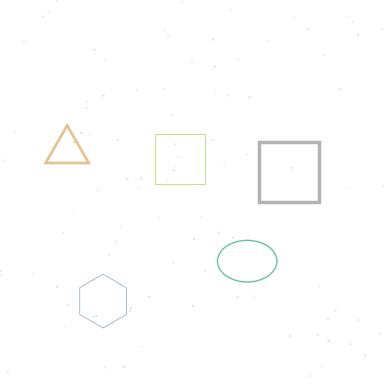[{"shape": "oval", "thickness": 1, "radius": 0.39, "center": [0.642, 0.322]}, {"shape": "hexagon", "thickness": 0.5, "radius": 0.35, "center": [0.268, 0.218]}, {"shape": "square", "thickness": 0.5, "radius": 0.32, "center": [0.467, 0.587]}, {"shape": "triangle", "thickness": 2, "radius": 0.32, "center": [0.174, 0.609]}, {"shape": "square", "thickness": 2.5, "radius": 0.39, "center": [0.75, 0.554]}]